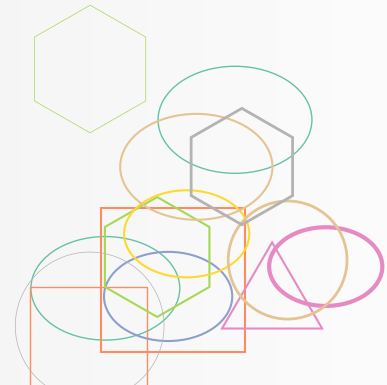[{"shape": "oval", "thickness": 1, "radius": 0.99, "center": [0.606, 0.689]}, {"shape": "oval", "thickness": 1, "radius": 0.96, "center": [0.272, 0.251]}, {"shape": "square", "thickness": 1, "radius": 0.75, "center": [0.228, 0.105]}, {"shape": "square", "thickness": 1.5, "radius": 0.93, "center": [0.446, 0.273]}, {"shape": "oval", "thickness": 1.5, "radius": 0.83, "center": [0.434, 0.23]}, {"shape": "oval", "thickness": 3, "radius": 0.73, "center": [0.841, 0.308]}, {"shape": "triangle", "thickness": 1.5, "radius": 0.75, "center": [0.702, 0.221]}, {"shape": "hexagon", "thickness": 1.5, "radius": 0.78, "center": [0.406, 0.333]}, {"shape": "hexagon", "thickness": 0.5, "radius": 0.83, "center": [0.233, 0.821]}, {"shape": "oval", "thickness": 1.5, "radius": 0.81, "center": [0.482, 0.393]}, {"shape": "circle", "thickness": 2, "radius": 0.77, "center": [0.742, 0.325]}, {"shape": "oval", "thickness": 1.5, "radius": 0.98, "center": [0.507, 0.567]}, {"shape": "hexagon", "thickness": 2, "radius": 0.76, "center": [0.624, 0.567]}, {"shape": "circle", "thickness": 0.5, "radius": 0.96, "center": [0.231, 0.153]}]